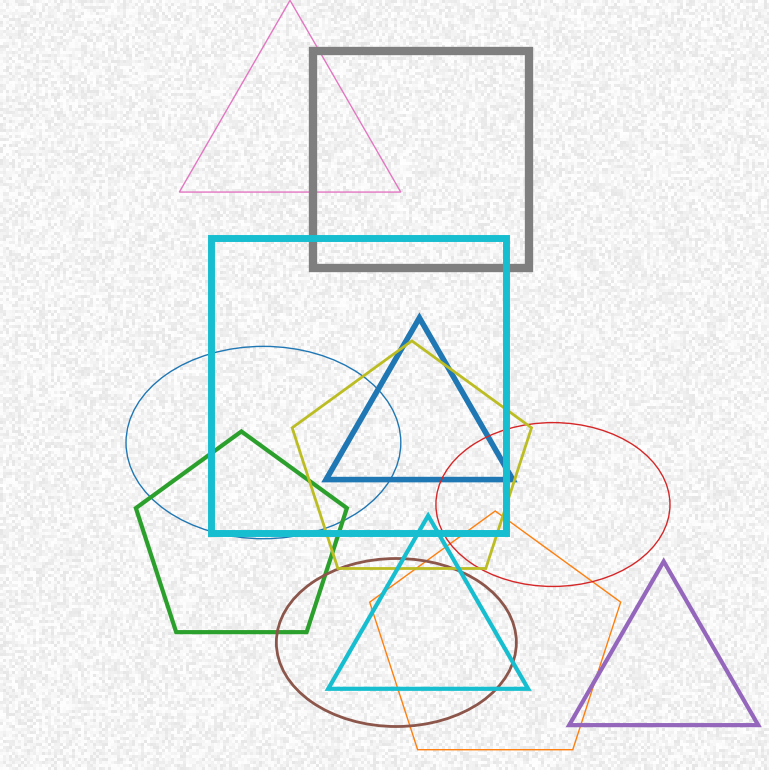[{"shape": "oval", "thickness": 0.5, "radius": 0.89, "center": [0.342, 0.425]}, {"shape": "triangle", "thickness": 2, "radius": 0.7, "center": [0.545, 0.447]}, {"shape": "pentagon", "thickness": 0.5, "radius": 0.86, "center": [0.643, 0.165]}, {"shape": "pentagon", "thickness": 1.5, "radius": 0.72, "center": [0.313, 0.296]}, {"shape": "oval", "thickness": 0.5, "radius": 0.76, "center": [0.718, 0.345]}, {"shape": "triangle", "thickness": 1.5, "radius": 0.71, "center": [0.862, 0.129]}, {"shape": "oval", "thickness": 1, "radius": 0.78, "center": [0.515, 0.166]}, {"shape": "triangle", "thickness": 0.5, "radius": 0.83, "center": [0.377, 0.834]}, {"shape": "square", "thickness": 3, "radius": 0.7, "center": [0.546, 0.793]}, {"shape": "pentagon", "thickness": 1, "radius": 0.82, "center": [0.535, 0.394]}, {"shape": "triangle", "thickness": 1.5, "radius": 0.75, "center": [0.556, 0.18]}, {"shape": "square", "thickness": 2.5, "radius": 0.96, "center": [0.466, 0.499]}]